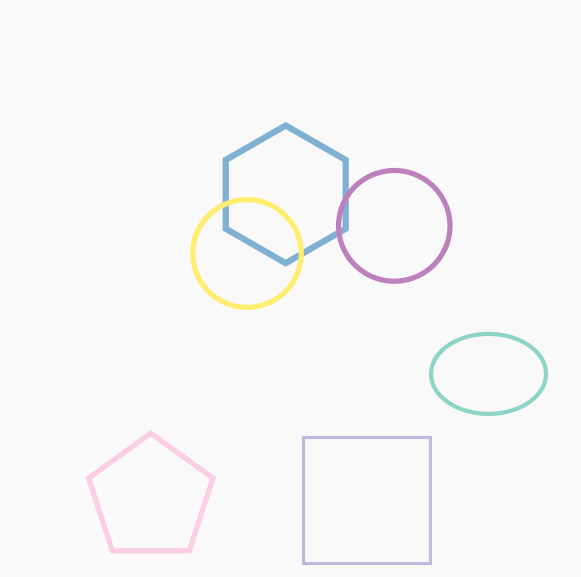[{"shape": "oval", "thickness": 2, "radius": 0.49, "center": [0.84, 0.352]}, {"shape": "square", "thickness": 1.5, "radius": 0.55, "center": [0.63, 0.133]}, {"shape": "hexagon", "thickness": 3, "radius": 0.6, "center": [0.492, 0.663]}, {"shape": "pentagon", "thickness": 2.5, "radius": 0.56, "center": [0.259, 0.136]}, {"shape": "circle", "thickness": 2.5, "radius": 0.48, "center": [0.678, 0.608]}, {"shape": "circle", "thickness": 2.5, "radius": 0.47, "center": [0.425, 0.56]}]